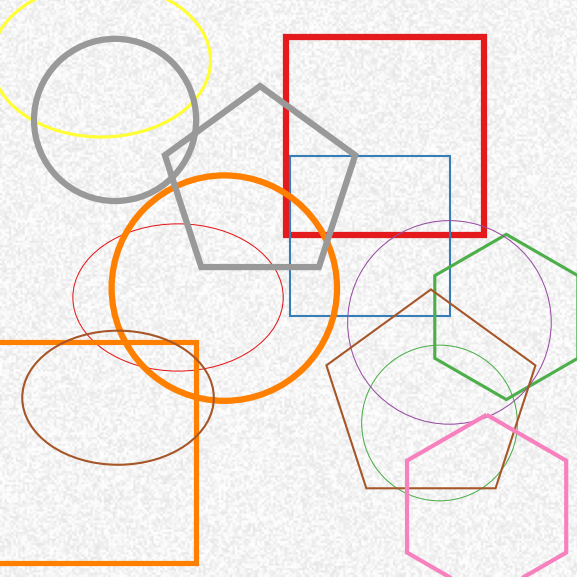[{"shape": "oval", "thickness": 0.5, "radius": 0.91, "center": [0.308, 0.484]}, {"shape": "square", "thickness": 3, "radius": 0.86, "center": [0.667, 0.764]}, {"shape": "square", "thickness": 1, "radius": 0.69, "center": [0.64, 0.59]}, {"shape": "hexagon", "thickness": 1.5, "radius": 0.72, "center": [0.877, 0.45]}, {"shape": "circle", "thickness": 0.5, "radius": 0.67, "center": [0.761, 0.267]}, {"shape": "circle", "thickness": 0.5, "radius": 0.88, "center": [0.778, 0.441]}, {"shape": "square", "thickness": 2.5, "radius": 0.95, "center": [0.149, 0.215]}, {"shape": "circle", "thickness": 3, "radius": 0.98, "center": [0.388, 0.5]}, {"shape": "oval", "thickness": 1.5, "radius": 0.95, "center": [0.175, 0.895]}, {"shape": "oval", "thickness": 1, "radius": 0.83, "center": [0.204, 0.31]}, {"shape": "pentagon", "thickness": 1, "radius": 0.95, "center": [0.746, 0.308]}, {"shape": "hexagon", "thickness": 2, "radius": 0.8, "center": [0.843, 0.122]}, {"shape": "circle", "thickness": 3, "radius": 0.7, "center": [0.199, 0.791]}, {"shape": "pentagon", "thickness": 3, "radius": 0.87, "center": [0.45, 0.677]}]